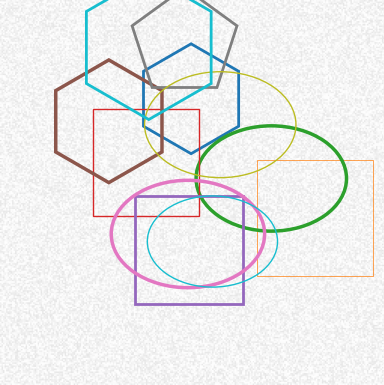[{"shape": "hexagon", "thickness": 2, "radius": 0.71, "center": [0.496, 0.743]}, {"shape": "square", "thickness": 0.5, "radius": 0.75, "center": [0.818, 0.435]}, {"shape": "oval", "thickness": 2.5, "radius": 0.98, "center": [0.705, 0.536]}, {"shape": "square", "thickness": 1, "radius": 0.69, "center": [0.38, 0.577]}, {"shape": "square", "thickness": 2, "radius": 0.7, "center": [0.491, 0.351]}, {"shape": "hexagon", "thickness": 2.5, "radius": 0.8, "center": [0.283, 0.685]}, {"shape": "oval", "thickness": 2.5, "radius": 1.0, "center": [0.488, 0.392]}, {"shape": "pentagon", "thickness": 2, "radius": 0.72, "center": [0.479, 0.889]}, {"shape": "oval", "thickness": 1, "radius": 0.98, "center": [0.572, 0.676]}, {"shape": "hexagon", "thickness": 2, "radius": 0.94, "center": [0.386, 0.877]}, {"shape": "oval", "thickness": 1, "radius": 0.85, "center": [0.552, 0.373]}]